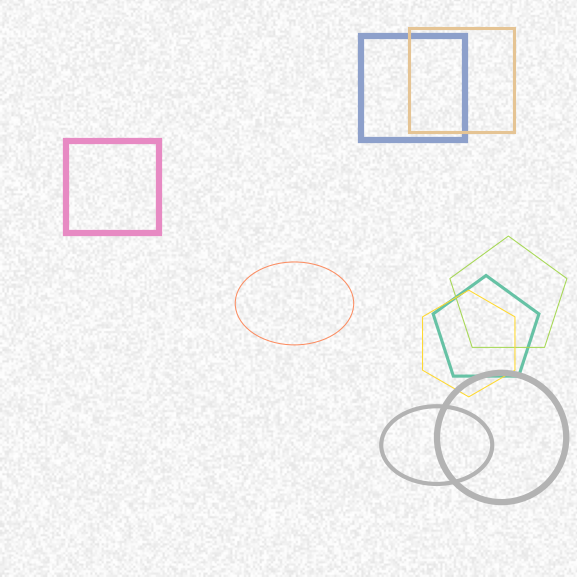[{"shape": "pentagon", "thickness": 1.5, "radius": 0.48, "center": [0.842, 0.426]}, {"shape": "oval", "thickness": 0.5, "radius": 0.51, "center": [0.51, 0.474]}, {"shape": "square", "thickness": 3, "radius": 0.45, "center": [0.715, 0.847]}, {"shape": "square", "thickness": 3, "radius": 0.4, "center": [0.195, 0.676]}, {"shape": "pentagon", "thickness": 0.5, "radius": 0.53, "center": [0.88, 0.484]}, {"shape": "hexagon", "thickness": 0.5, "radius": 0.46, "center": [0.812, 0.404]}, {"shape": "square", "thickness": 1.5, "radius": 0.45, "center": [0.799, 0.861]}, {"shape": "circle", "thickness": 3, "radius": 0.56, "center": [0.869, 0.242]}, {"shape": "oval", "thickness": 2, "radius": 0.48, "center": [0.756, 0.228]}]